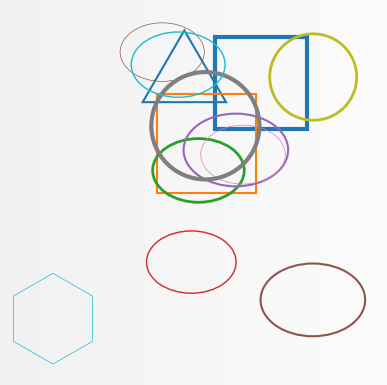[{"shape": "square", "thickness": 3, "radius": 0.59, "center": [0.673, 0.784]}, {"shape": "triangle", "thickness": 1.5, "radius": 0.62, "center": [0.476, 0.797]}, {"shape": "square", "thickness": 1.5, "radius": 0.64, "center": [0.532, 0.627]}, {"shape": "oval", "thickness": 2, "radius": 0.59, "center": [0.512, 0.557]}, {"shape": "oval", "thickness": 1, "radius": 0.58, "center": [0.494, 0.319]}, {"shape": "oval", "thickness": 1.5, "radius": 0.67, "center": [0.609, 0.61]}, {"shape": "oval", "thickness": 0.5, "radius": 0.54, "center": [0.419, 0.865]}, {"shape": "oval", "thickness": 1.5, "radius": 0.67, "center": [0.807, 0.221]}, {"shape": "oval", "thickness": 0.5, "radius": 0.55, "center": [0.627, 0.598]}, {"shape": "circle", "thickness": 3, "radius": 0.7, "center": [0.53, 0.673]}, {"shape": "circle", "thickness": 2, "radius": 0.56, "center": [0.808, 0.8]}, {"shape": "hexagon", "thickness": 0.5, "radius": 0.59, "center": [0.137, 0.172]}, {"shape": "oval", "thickness": 1, "radius": 0.61, "center": [0.46, 0.832]}]